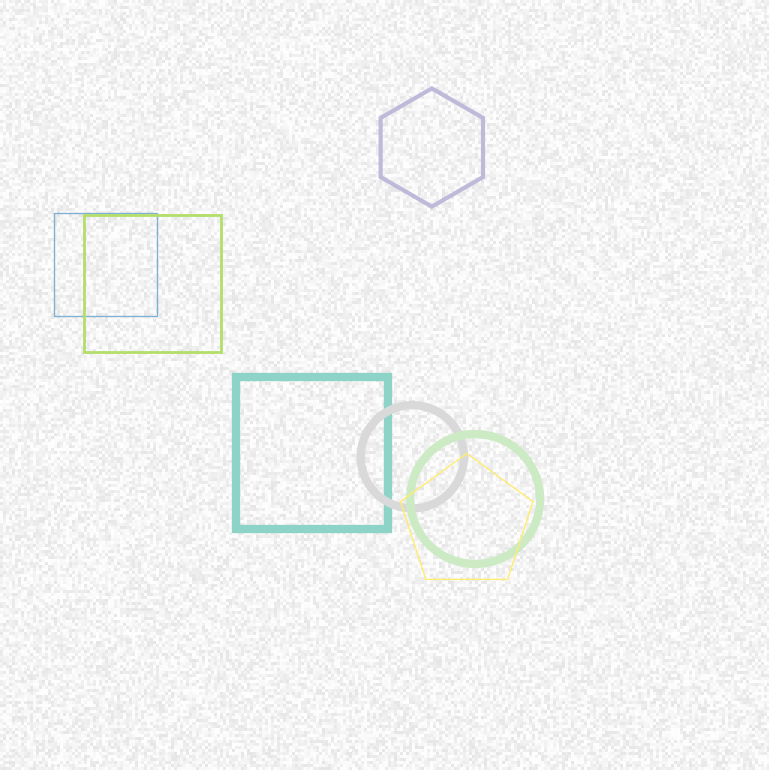[{"shape": "square", "thickness": 3, "radius": 0.49, "center": [0.405, 0.412]}, {"shape": "hexagon", "thickness": 1.5, "radius": 0.38, "center": [0.561, 0.808]}, {"shape": "square", "thickness": 0.5, "radius": 0.33, "center": [0.137, 0.656]}, {"shape": "square", "thickness": 1, "radius": 0.44, "center": [0.198, 0.632]}, {"shape": "circle", "thickness": 3, "radius": 0.34, "center": [0.536, 0.407]}, {"shape": "circle", "thickness": 3, "radius": 0.42, "center": [0.617, 0.352]}, {"shape": "pentagon", "thickness": 0.5, "radius": 0.45, "center": [0.606, 0.321]}]